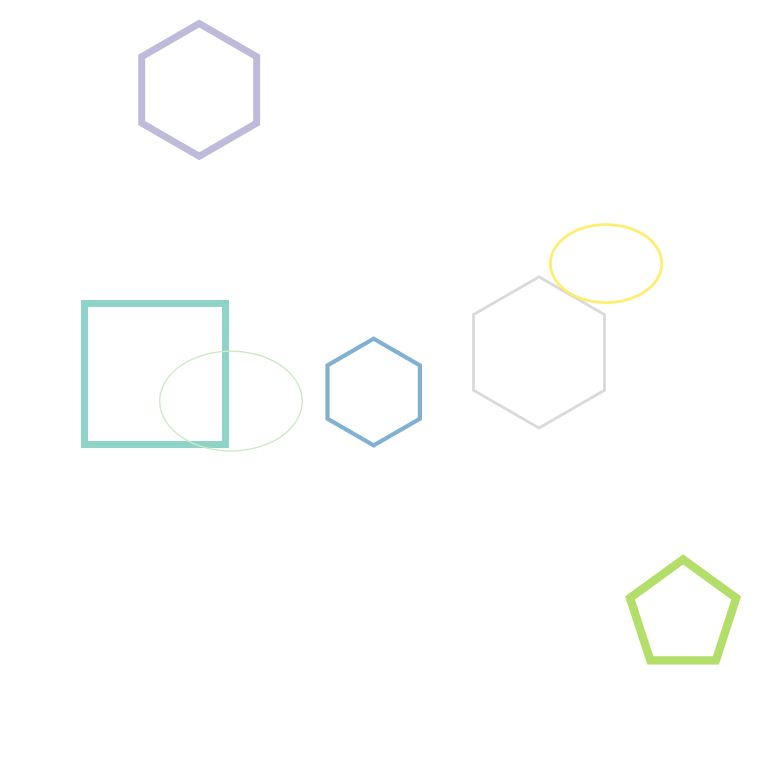[{"shape": "square", "thickness": 2.5, "radius": 0.46, "center": [0.201, 0.515]}, {"shape": "hexagon", "thickness": 2.5, "radius": 0.43, "center": [0.259, 0.883]}, {"shape": "hexagon", "thickness": 1.5, "radius": 0.35, "center": [0.485, 0.491]}, {"shape": "pentagon", "thickness": 3, "radius": 0.36, "center": [0.887, 0.201]}, {"shape": "hexagon", "thickness": 1, "radius": 0.49, "center": [0.7, 0.542]}, {"shape": "oval", "thickness": 0.5, "radius": 0.46, "center": [0.3, 0.479]}, {"shape": "oval", "thickness": 1, "radius": 0.36, "center": [0.787, 0.658]}]